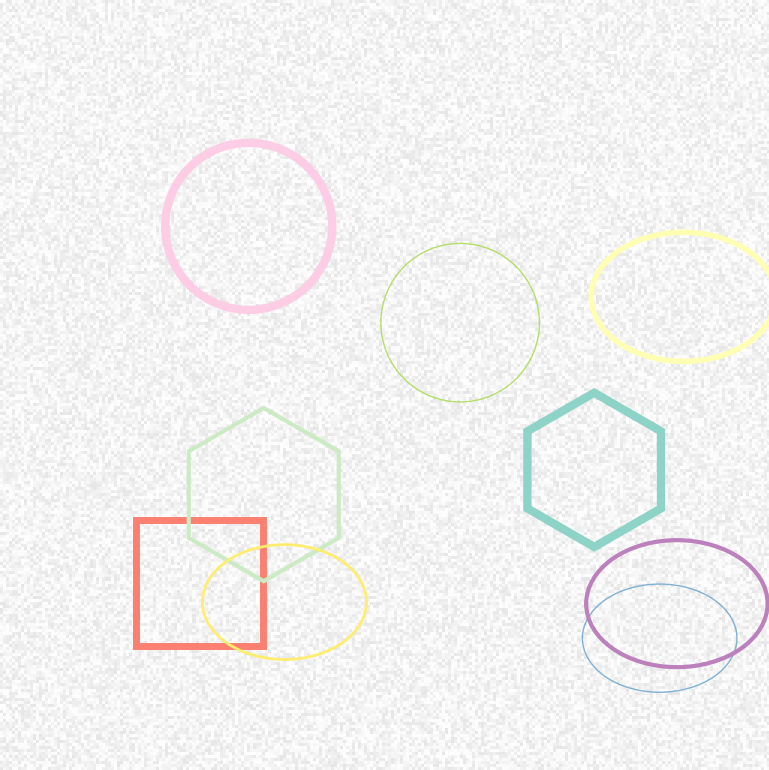[{"shape": "hexagon", "thickness": 3, "radius": 0.5, "center": [0.772, 0.39]}, {"shape": "oval", "thickness": 2, "radius": 0.6, "center": [0.888, 0.614]}, {"shape": "square", "thickness": 2.5, "radius": 0.41, "center": [0.259, 0.243]}, {"shape": "oval", "thickness": 0.5, "radius": 0.5, "center": [0.857, 0.171]}, {"shape": "circle", "thickness": 0.5, "radius": 0.51, "center": [0.598, 0.581]}, {"shape": "circle", "thickness": 3, "radius": 0.54, "center": [0.323, 0.706]}, {"shape": "oval", "thickness": 1.5, "radius": 0.59, "center": [0.879, 0.216]}, {"shape": "hexagon", "thickness": 1.5, "radius": 0.56, "center": [0.343, 0.358]}, {"shape": "oval", "thickness": 1, "radius": 0.53, "center": [0.369, 0.218]}]